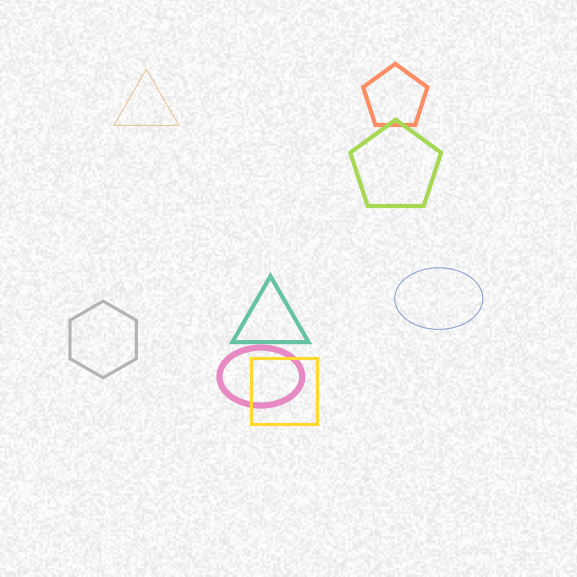[{"shape": "triangle", "thickness": 2, "radius": 0.38, "center": [0.468, 0.445]}, {"shape": "pentagon", "thickness": 2, "radius": 0.29, "center": [0.684, 0.83]}, {"shape": "oval", "thickness": 0.5, "radius": 0.38, "center": [0.76, 0.482]}, {"shape": "oval", "thickness": 3, "radius": 0.36, "center": [0.452, 0.347]}, {"shape": "pentagon", "thickness": 2, "radius": 0.41, "center": [0.685, 0.709]}, {"shape": "square", "thickness": 1.5, "radius": 0.29, "center": [0.492, 0.323]}, {"shape": "triangle", "thickness": 0.5, "radius": 0.33, "center": [0.253, 0.814]}, {"shape": "hexagon", "thickness": 1.5, "radius": 0.33, "center": [0.179, 0.411]}]